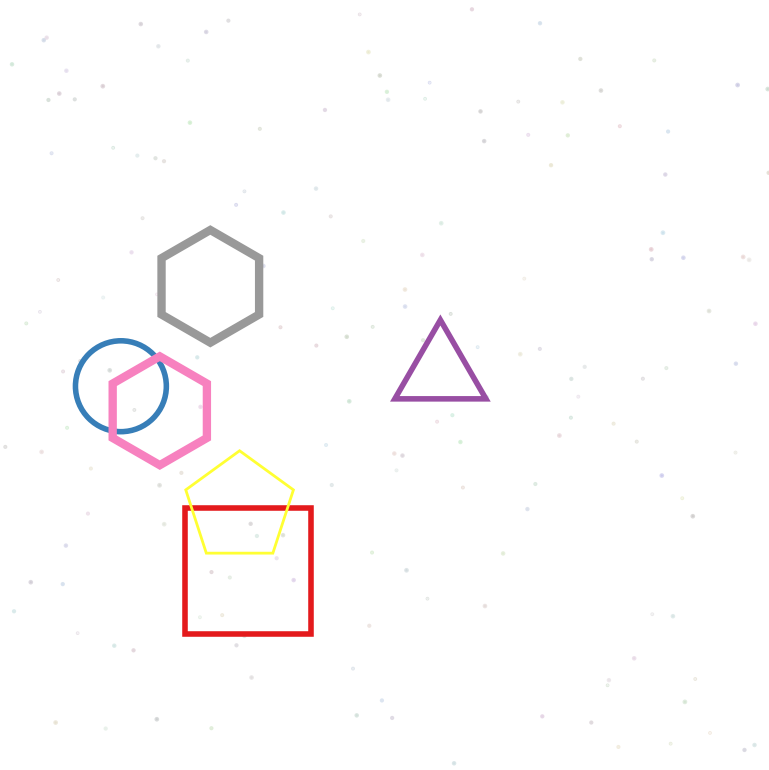[{"shape": "square", "thickness": 2, "radius": 0.41, "center": [0.322, 0.258]}, {"shape": "circle", "thickness": 2, "radius": 0.3, "center": [0.157, 0.498]}, {"shape": "triangle", "thickness": 2, "radius": 0.34, "center": [0.572, 0.516]}, {"shape": "pentagon", "thickness": 1, "radius": 0.37, "center": [0.311, 0.341]}, {"shape": "hexagon", "thickness": 3, "radius": 0.35, "center": [0.208, 0.467]}, {"shape": "hexagon", "thickness": 3, "radius": 0.37, "center": [0.273, 0.628]}]